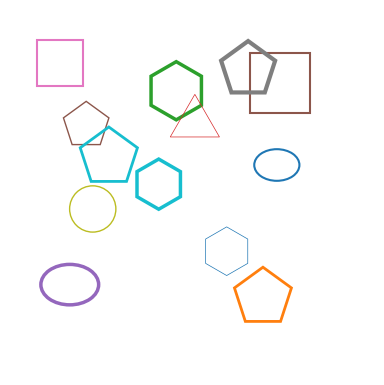[{"shape": "oval", "thickness": 1.5, "radius": 0.29, "center": [0.719, 0.571]}, {"shape": "hexagon", "thickness": 0.5, "radius": 0.32, "center": [0.589, 0.348]}, {"shape": "pentagon", "thickness": 2, "radius": 0.39, "center": [0.683, 0.228]}, {"shape": "hexagon", "thickness": 2.5, "radius": 0.38, "center": [0.458, 0.764]}, {"shape": "triangle", "thickness": 0.5, "radius": 0.37, "center": [0.506, 0.681]}, {"shape": "oval", "thickness": 2.5, "radius": 0.38, "center": [0.181, 0.261]}, {"shape": "pentagon", "thickness": 1, "radius": 0.31, "center": [0.224, 0.675]}, {"shape": "square", "thickness": 1.5, "radius": 0.39, "center": [0.726, 0.784]}, {"shape": "square", "thickness": 1.5, "radius": 0.3, "center": [0.157, 0.836]}, {"shape": "pentagon", "thickness": 3, "radius": 0.37, "center": [0.644, 0.82]}, {"shape": "circle", "thickness": 1, "radius": 0.3, "center": [0.241, 0.457]}, {"shape": "pentagon", "thickness": 2, "radius": 0.39, "center": [0.283, 0.592]}, {"shape": "hexagon", "thickness": 2.5, "radius": 0.33, "center": [0.412, 0.522]}]